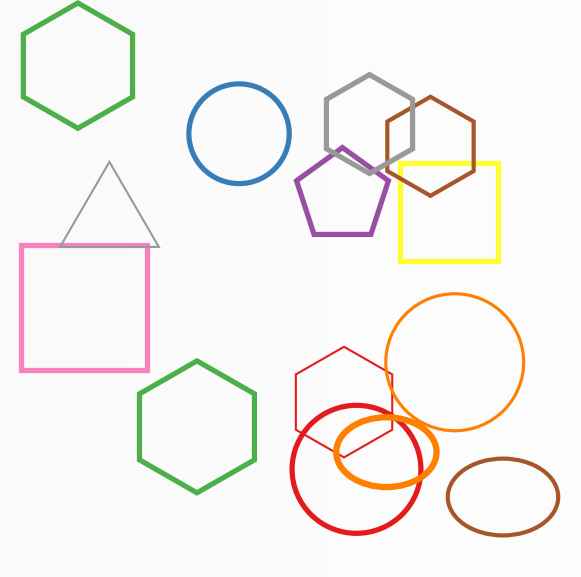[{"shape": "hexagon", "thickness": 1, "radius": 0.48, "center": [0.592, 0.303]}, {"shape": "circle", "thickness": 2.5, "radius": 0.55, "center": [0.613, 0.186]}, {"shape": "circle", "thickness": 2.5, "radius": 0.43, "center": [0.411, 0.768]}, {"shape": "hexagon", "thickness": 2.5, "radius": 0.57, "center": [0.339, 0.26]}, {"shape": "hexagon", "thickness": 2.5, "radius": 0.54, "center": [0.134, 0.886]}, {"shape": "pentagon", "thickness": 2.5, "radius": 0.42, "center": [0.589, 0.66]}, {"shape": "circle", "thickness": 1.5, "radius": 0.59, "center": [0.782, 0.372]}, {"shape": "oval", "thickness": 3, "radius": 0.43, "center": [0.665, 0.216]}, {"shape": "square", "thickness": 2.5, "radius": 0.42, "center": [0.773, 0.633]}, {"shape": "hexagon", "thickness": 2, "radius": 0.43, "center": [0.741, 0.746]}, {"shape": "oval", "thickness": 2, "radius": 0.47, "center": [0.865, 0.138]}, {"shape": "square", "thickness": 2.5, "radius": 0.54, "center": [0.144, 0.466]}, {"shape": "triangle", "thickness": 1, "radius": 0.49, "center": [0.188, 0.621]}, {"shape": "hexagon", "thickness": 2.5, "radius": 0.43, "center": [0.636, 0.784]}]